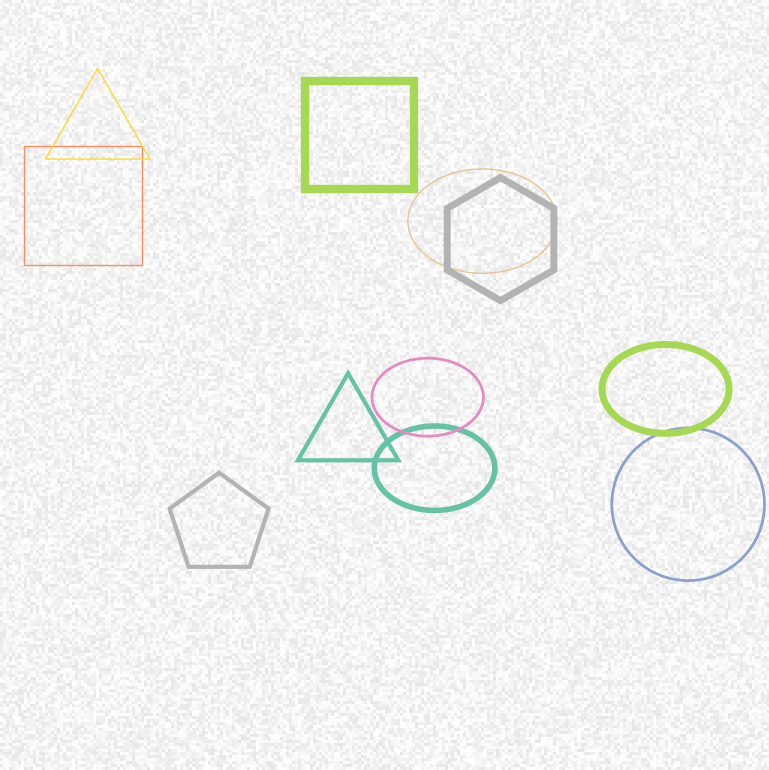[{"shape": "triangle", "thickness": 1.5, "radius": 0.38, "center": [0.452, 0.44]}, {"shape": "oval", "thickness": 2, "radius": 0.39, "center": [0.564, 0.392]}, {"shape": "square", "thickness": 0.5, "radius": 0.38, "center": [0.108, 0.733]}, {"shape": "circle", "thickness": 1, "radius": 0.5, "center": [0.894, 0.345]}, {"shape": "oval", "thickness": 1, "radius": 0.36, "center": [0.555, 0.484]}, {"shape": "oval", "thickness": 2.5, "radius": 0.41, "center": [0.864, 0.495]}, {"shape": "square", "thickness": 3, "radius": 0.35, "center": [0.467, 0.825]}, {"shape": "triangle", "thickness": 0.5, "radius": 0.39, "center": [0.127, 0.833]}, {"shape": "oval", "thickness": 0.5, "radius": 0.48, "center": [0.626, 0.713]}, {"shape": "hexagon", "thickness": 2.5, "radius": 0.4, "center": [0.65, 0.689]}, {"shape": "pentagon", "thickness": 1.5, "radius": 0.34, "center": [0.285, 0.319]}]